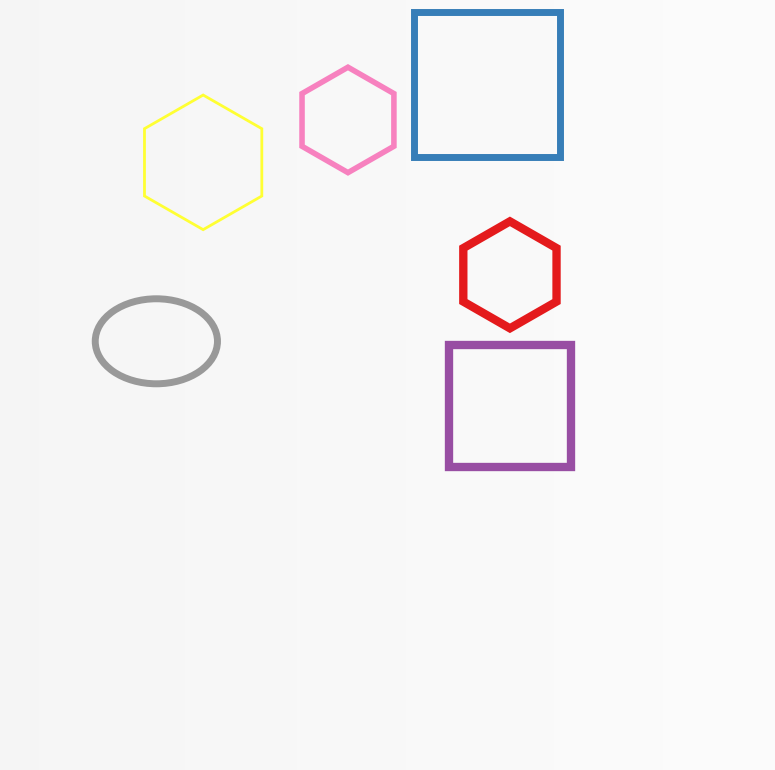[{"shape": "hexagon", "thickness": 3, "radius": 0.35, "center": [0.658, 0.643]}, {"shape": "square", "thickness": 2.5, "radius": 0.47, "center": [0.628, 0.89]}, {"shape": "square", "thickness": 3, "radius": 0.39, "center": [0.658, 0.473]}, {"shape": "hexagon", "thickness": 1, "radius": 0.44, "center": [0.262, 0.789]}, {"shape": "hexagon", "thickness": 2, "radius": 0.34, "center": [0.449, 0.844]}, {"shape": "oval", "thickness": 2.5, "radius": 0.39, "center": [0.202, 0.557]}]